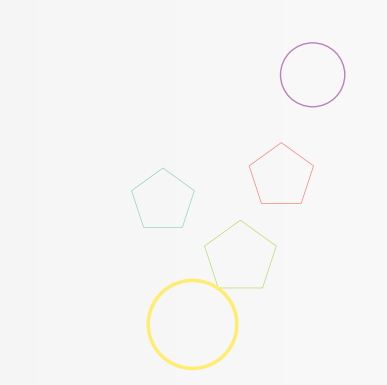[{"shape": "pentagon", "thickness": 0.5, "radius": 0.43, "center": [0.421, 0.478]}, {"shape": "pentagon", "thickness": 0.5, "radius": 0.44, "center": [0.726, 0.542]}, {"shape": "pentagon", "thickness": 0.5, "radius": 0.49, "center": [0.62, 0.331]}, {"shape": "circle", "thickness": 1, "radius": 0.41, "center": [0.807, 0.806]}, {"shape": "circle", "thickness": 2.5, "radius": 0.57, "center": [0.497, 0.157]}]